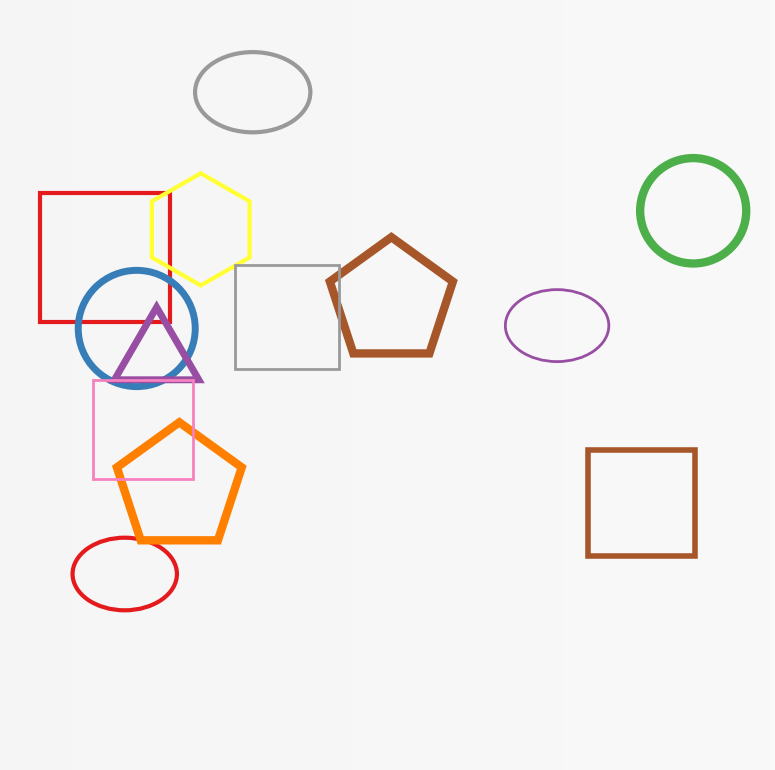[{"shape": "oval", "thickness": 1.5, "radius": 0.34, "center": [0.161, 0.255]}, {"shape": "square", "thickness": 1.5, "radius": 0.42, "center": [0.135, 0.666]}, {"shape": "circle", "thickness": 2.5, "radius": 0.38, "center": [0.176, 0.573]}, {"shape": "circle", "thickness": 3, "radius": 0.34, "center": [0.894, 0.726]}, {"shape": "triangle", "thickness": 2.5, "radius": 0.31, "center": [0.202, 0.538]}, {"shape": "oval", "thickness": 1, "radius": 0.33, "center": [0.719, 0.577]}, {"shape": "pentagon", "thickness": 3, "radius": 0.42, "center": [0.231, 0.367]}, {"shape": "hexagon", "thickness": 1.5, "radius": 0.36, "center": [0.259, 0.702]}, {"shape": "pentagon", "thickness": 3, "radius": 0.42, "center": [0.505, 0.609]}, {"shape": "square", "thickness": 2, "radius": 0.34, "center": [0.828, 0.347]}, {"shape": "square", "thickness": 1, "radius": 0.32, "center": [0.185, 0.442]}, {"shape": "oval", "thickness": 1.5, "radius": 0.37, "center": [0.326, 0.88]}, {"shape": "square", "thickness": 1, "radius": 0.34, "center": [0.37, 0.588]}]